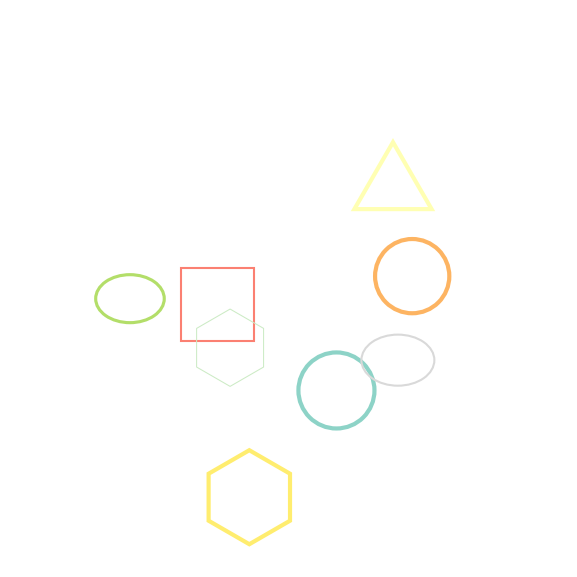[{"shape": "circle", "thickness": 2, "radius": 0.33, "center": [0.583, 0.323]}, {"shape": "triangle", "thickness": 2, "radius": 0.39, "center": [0.681, 0.676]}, {"shape": "square", "thickness": 1, "radius": 0.32, "center": [0.377, 0.473]}, {"shape": "circle", "thickness": 2, "radius": 0.32, "center": [0.714, 0.521]}, {"shape": "oval", "thickness": 1.5, "radius": 0.3, "center": [0.225, 0.482]}, {"shape": "oval", "thickness": 1, "radius": 0.32, "center": [0.689, 0.375]}, {"shape": "hexagon", "thickness": 0.5, "radius": 0.33, "center": [0.398, 0.397]}, {"shape": "hexagon", "thickness": 2, "radius": 0.41, "center": [0.432, 0.138]}]